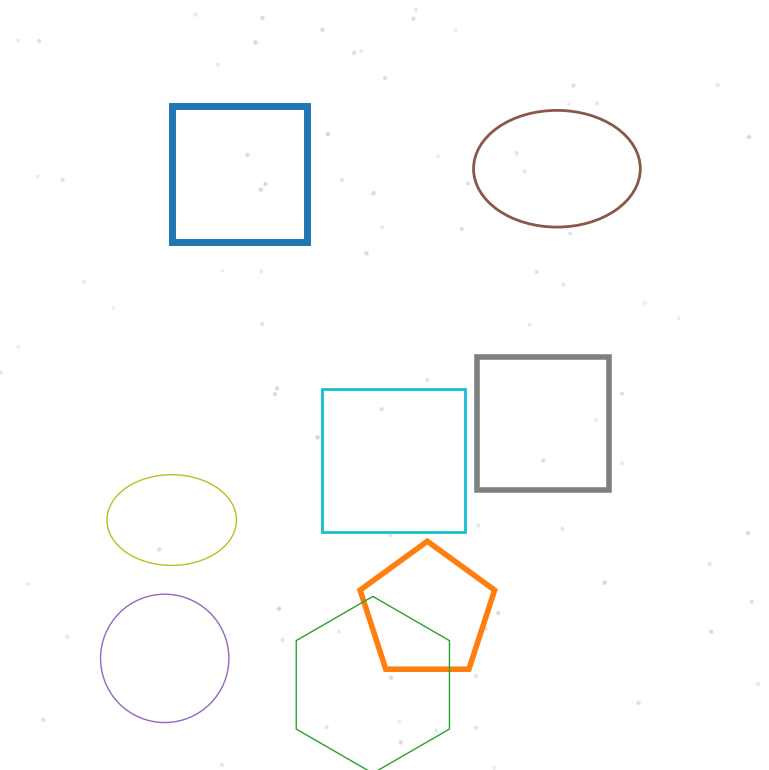[{"shape": "square", "thickness": 2.5, "radius": 0.44, "center": [0.311, 0.774]}, {"shape": "pentagon", "thickness": 2, "radius": 0.46, "center": [0.555, 0.205]}, {"shape": "hexagon", "thickness": 0.5, "radius": 0.57, "center": [0.484, 0.111]}, {"shape": "circle", "thickness": 0.5, "radius": 0.42, "center": [0.214, 0.145]}, {"shape": "oval", "thickness": 1, "radius": 0.54, "center": [0.723, 0.781]}, {"shape": "square", "thickness": 2, "radius": 0.43, "center": [0.705, 0.45]}, {"shape": "oval", "thickness": 0.5, "radius": 0.42, "center": [0.223, 0.325]}, {"shape": "square", "thickness": 1, "radius": 0.47, "center": [0.511, 0.402]}]